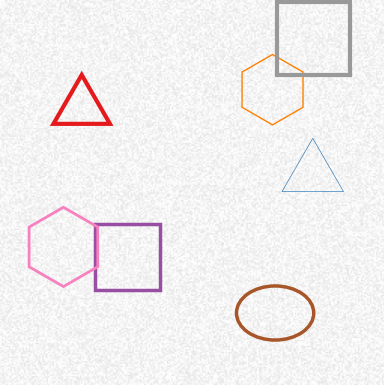[{"shape": "triangle", "thickness": 3, "radius": 0.42, "center": [0.212, 0.721]}, {"shape": "triangle", "thickness": 0.5, "radius": 0.46, "center": [0.812, 0.548]}, {"shape": "square", "thickness": 2.5, "radius": 0.42, "center": [0.332, 0.332]}, {"shape": "hexagon", "thickness": 1, "radius": 0.46, "center": [0.708, 0.767]}, {"shape": "oval", "thickness": 2.5, "radius": 0.5, "center": [0.715, 0.187]}, {"shape": "hexagon", "thickness": 2, "radius": 0.51, "center": [0.165, 0.359]}, {"shape": "square", "thickness": 3, "radius": 0.48, "center": [0.814, 0.899]}]